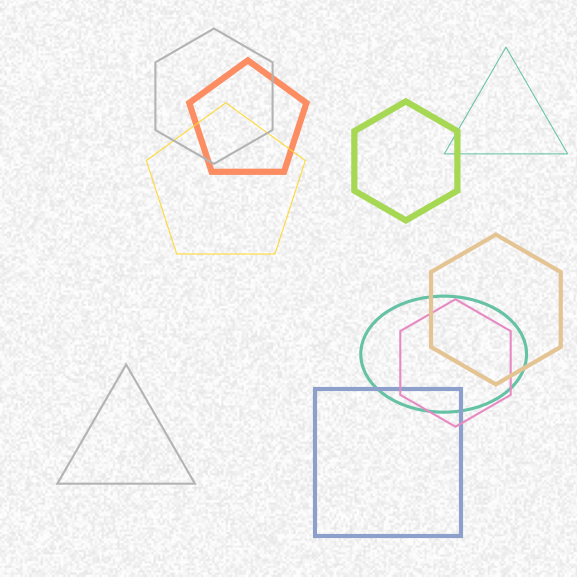[{"shape": "triangle", "thickness": 0.5, "radius": 0.62, "center": [0.876, 0.794]}, {"shape": "oval", "thickness": 1.5, "radius": 0.72, "center": [0.768, 0.386]}, {"shape": "pentagon", "thickness": 3, "radius": 0.53, "center": [0.429, 0.788]}, {"shape": "square", "thickness": 2, "radius": 0.64, "center": [0.672, 0.199]}, {"shape": "hexagon", "thickness": 1, "radius": 0.55, "center": [0.789, 0.371]}, {"shape": "hexagon", "thickness": 3, "radius": 0.52, "center": [0.703, 0.721]}, {"shape": "pentagon", "thickness": 0.5, "radius": 0.72, "center": [0.391, 0.676]}, {"shape": "hexagon", "thickness": 2, "radius": 0.65, "center": [0.859, 0.463]}, {"shape": "triangle", "thickness": 1, "radius": 0.69, "center": [0.218, 0.23]}, {"shape": "hexagon", "thickness": 1, "radius": 0.59, "center": [0.371, 0.833]}]